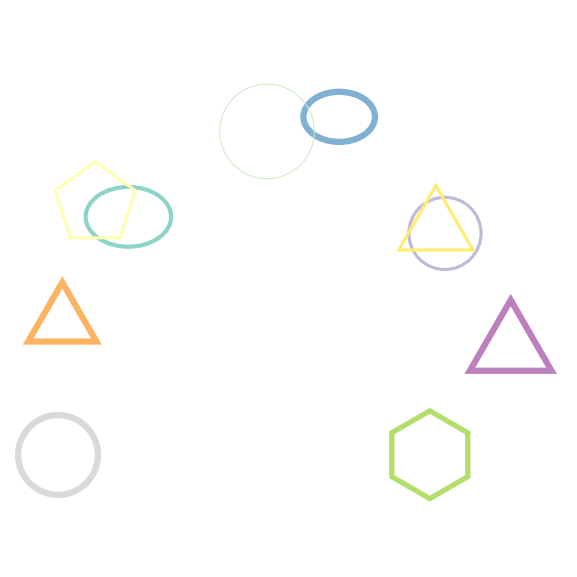[{"shape": "oval", "thickness": 2, "radius": 0.37, "center": [0.222, 0.624]}, {"shape": "pentagon", "thickness": 1.5, "radius": 0.37, "center": [0.165, 0.646]}, {"shape": "circle", "thickness": 1.5, "radius": 0.31, "center": [0.77, 0.595]}, {"shape": "oval", "thickness": 3, "radius": 0.31, "center": [0.587, 0.797]}, {"shape": "triangle", "thickness": 3, "radius": 0.34, "center": [0.108, 0.442]}, {"shape": "hexagon", "thickness": 2.5, "radius": 0.38, "center": [0.744, 0.212]}, {"shape": "circle", "thickness": 3, "radius": 0.35, "center": [0.1, 0.211]}, {"shape": "triangle", "thickness": 3, "radius": 0.41, "center": [0.884, 0.398]}, {"shape": "circle", "thickness": 0.5, "radius": 0.41, "center": [0.462, 0.772]}, {"shape": "triangle", "thickness": 1.5, "radius": 0.37, "center": [0.755, 0.603]}]